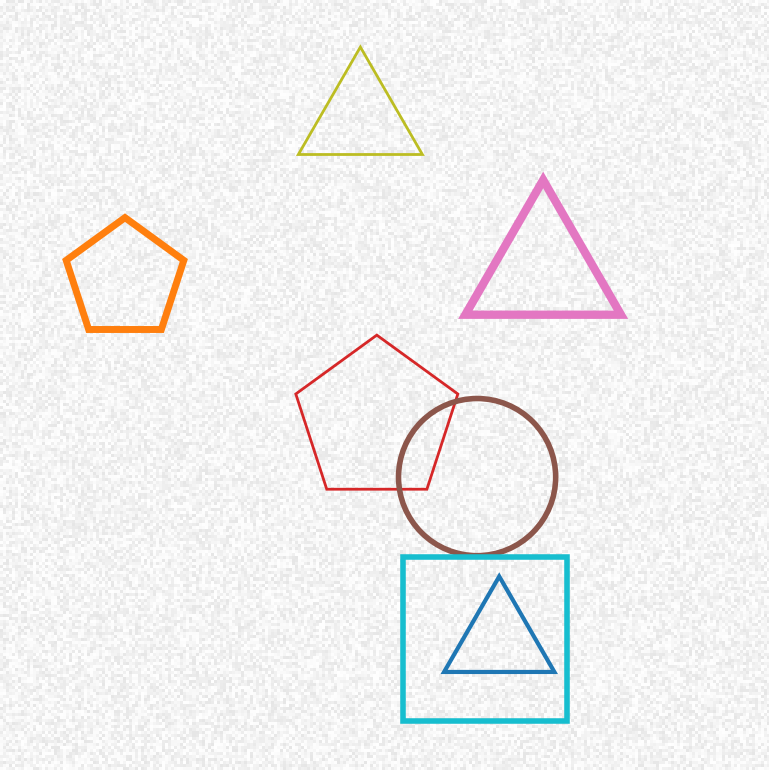[{"shape": "triangle", "thickness": 1.5, "radius": 0.41, "center": [0.648, 0.169]}, {"shape": "pentagon", "thickness": 2.5, "radius": 0.4, "center": [0.162, 0.637]}, {"shape": "pentagon", "thickness": 1, "radius": 0.55, "center": [0.489, 0.454]}, {"shape": "circle", "thickness": 2, "radius": 0.51, "center": [0.62, 0.38]}, {"shape": "triangle", "thickness": 3, "radius": 0.58, "center": [0.705, 0.65]}, {"shape": "triangle", "thickness": 1, "radius": 0.47, "center": [0.468, 0.846]}, {"shape": "square", "thickness": 2, "radius": 0.53, "center": [0.63, 0.17]}]